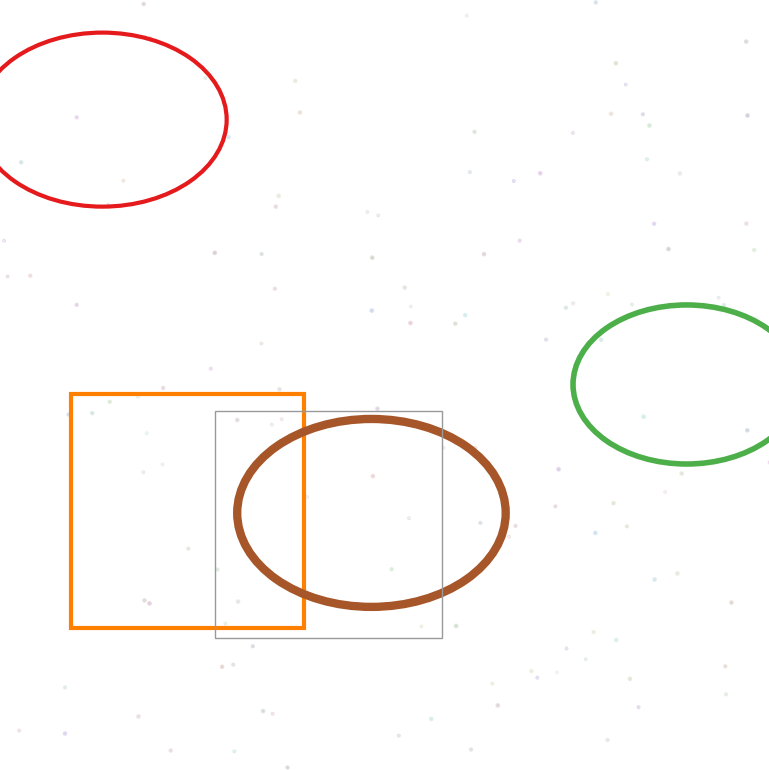[{"shape": "oval", "thickness": 1.5, "radius": 0.81, "center": [0.133, 0.845]}, {"shape": "oval", "thickness": 2, "radius": 0.74, "center": [0.892, 0.501]}, {"shape": "square", "thickness": 1.5, "radius": 0.76, "center": [0.244, 0.336]}, {"shape": "oval", "thickness": 3, "radius": 0.87, "center": [0.482, 0.334]}, {"shape": "square", "thickness": 0.5, "radius": 0.74, "center": [0.427, 0.318]}]